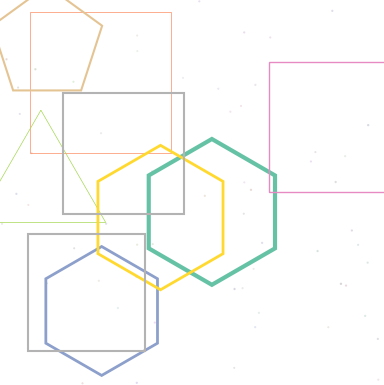[{"shape": "hexagon", "thickness": 3, "radius": 0.95, "center": [0.55, 0.45]}, {"shape": "square", "thickness": 0.5, "radius": 0.92, "center": [0.261, 0.785]}, {"shape": "hexagon", "thickness": 2, "radius": 0.84, "center": [0.264, 0.192]}, {"shape": "square", "thickness": 1, "radius": 0.84, "center": [0.866, 0.67]}, {"shape": "triangle", "thickness": 0.5, "radius": 0.97, "center": [0.106, 0.519]}, {"shape": "hexagon", "thickness": 2, "radius": 0.94, "center": [0.417, 0.435]}, {"shape": "pentagon", "thickness": 1.5, "radius": 0.75, "center": [0.122, 0.887]}, {"shape": "square", "thickness": 1.5, "radius": 0.78, "center": [0.321, 0.602]}, {"shape": "square", "thickness": 1.5, "radius": 0.76, "center": [0.226, 0.24]}]